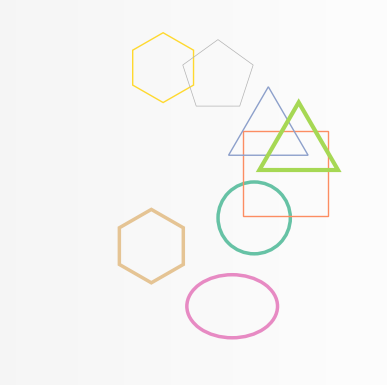[{"shape": "circle", "thickness": 2.5, "radius": 0.47, "center": [0.656, 0.434]}, {"shape": "square", "thickness": 1, "radius": 0.55, "center": [0.737, 0.548]}, {"shape": "triangle", "thickness": 1, "radius": 0.59, "center": [0.692, 0.656]}, {"shape": "oval", "thickness": 2.5, "radius": 0.59, "center": [0.599, 0.205]}, {"shape": "triangle", "thickness": 3, "radius": 0.59, "center": [0.771, 0.617]}, {"shape": "hexagon", "thickness": 1, "radius": 0.45, "center": [0.421, 0.824]}, {"shape": "hexagon", "thickness": 2.5, "radius": 0.48, "center": [0.391, 0.361]}, {"shape": "pentagon", "thickness": 0.5, "radius": 0.48, "center": [0.562, 0.802]}]